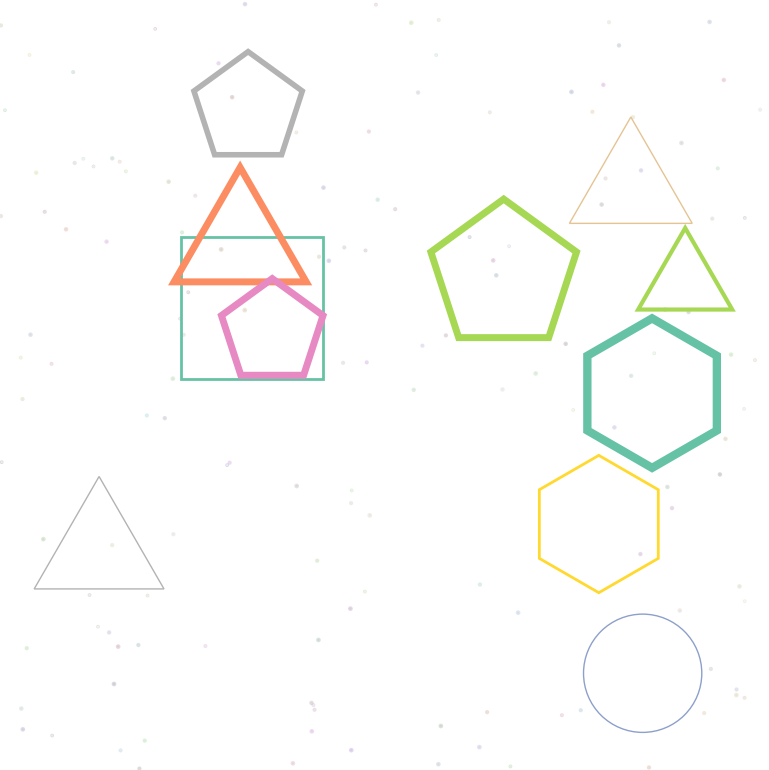[{"shape": "square", "thickness": 1, "radius": 0.46, "center": [0.327, 0.6]}, {"shape": "hexagon", "thickness": 3, "radius": 0.49, "center": [0.847, 0.489]}, {"shape": "triangle", "thickness": 2.5, "radius": 0.5, "center": [0.312, 0.683]}, {"shape": "circle", "thickness": 0.5, "radius": 0.38, "center": [0.835, 0.126]}, {"shape": "pentagon", "thickness": 2.5, "radius": 0.35, "center": [0.354, 0.569]}, {"shape": "triangle", "thickness": 1.5, "radius": 0.35, "center": [0.89, 0.633]}, {"shape": "pentagon", "thickness": 2.5, "radius": 0.5, "center": [0.654, 0.642]}, {"shape": "hexagon", "thickness": 1, "radius": 0.45, "center": [0.778, 0.319]}, {"shape": "triangle", "thickness": 0.5, "radius": 0.46, "center": [0.819, 0.756]}, {"shape": "triangle", "thickness": 0.5, "radius": 0.49, "center": [0.129, 0.284]}, {"shape": "pentagon", "thickness": 2, "radius": 0.37, "center": [0.322, 0.859]}]